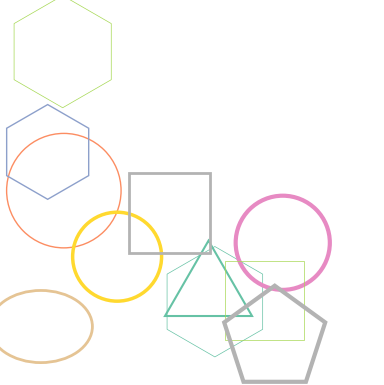[{"shape": "hexagon", "thickness": 0.5, "radius": 0.72, "center": [0.558, 0.216]}, {"shape": "triangle", "thickness": 1.5, "radius": 0.65, "center": [0.542, 0.244]}, {"shape": "circle", "thickness": 1, "radius": 0.74, "center": [0.166, 0.505]}, {"shape": "hexagon", "thickness": 1, "radius": 0.62, "center": [0.124, 0.605]}, {"shape": "circle", "thickness": 3, "radius": 0.61, "center": [0.734, 0.369]}, {"shape": "hexagon", "thickness": 0.5, "radius": 0.73, "center": [0.163, 0.866]}, {"shape": "square", "thickness": 0.5, "radius": 0.51, "center": [0.687, 0.22]}, {"shape": "circle", "thickness": 2.5, "radius": 0.58, "center": [0.304, 0.333]}, {"shape": "oval", "thickness": 2, "radius": 0.67, "center": [0.106, 0.152]}, {"shape": "pentagon", "thickness": 3, "radius": 0.69, "center": [0.714, 0.12]}, {"shape": "square", "thickness": 2, "radius": 0.52, "center": [0.44, 0.447]}]